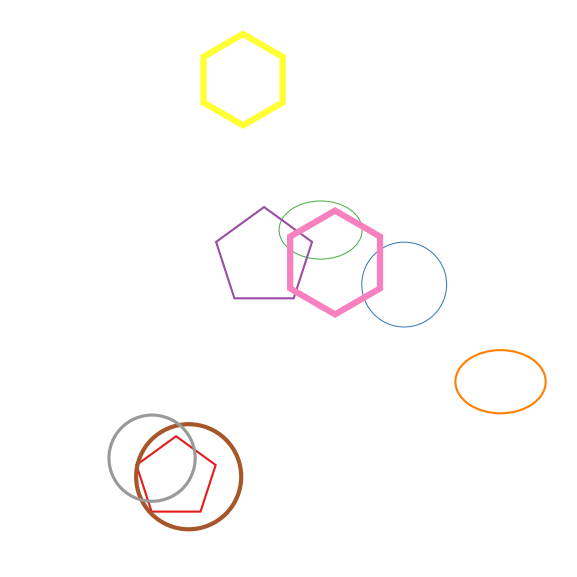[{"shape": "pentagon", "thickness": 1, "radius": 0.36, "center": [0.305, 0.172]}, {"shape": "circle", "thickness": 0.5, "radius": 0.37, "center": [0.7, 0.506]}, {"shape": "oval", "thickness": 0.5, "radius": 0.36, "center": [0.555, 0.601]}, {"shape": "pentagon", "thickness": 1, "radius": 0.44, "center": [0.457, 0.553]}, {"shape": "oval", "thickness": 1, "radius": 0.39, "center": [0.867, 0.338]}, {"shape": "hexagon", "thickness": 3, "radius": 0.4, "center": [0.421, 0.861]}, {"shape": "circle", "thickness": 2, "radius": 0.45, "center": [0.327, 0.174]}, {"shape": "hexagon", "thickness": 3, "radius": 0.45, "center": [0.58, 0.545]}, {"shape": "circle", "thickness": 1.5, "radius": 0.37, "center": [0.263, 0.206]}]